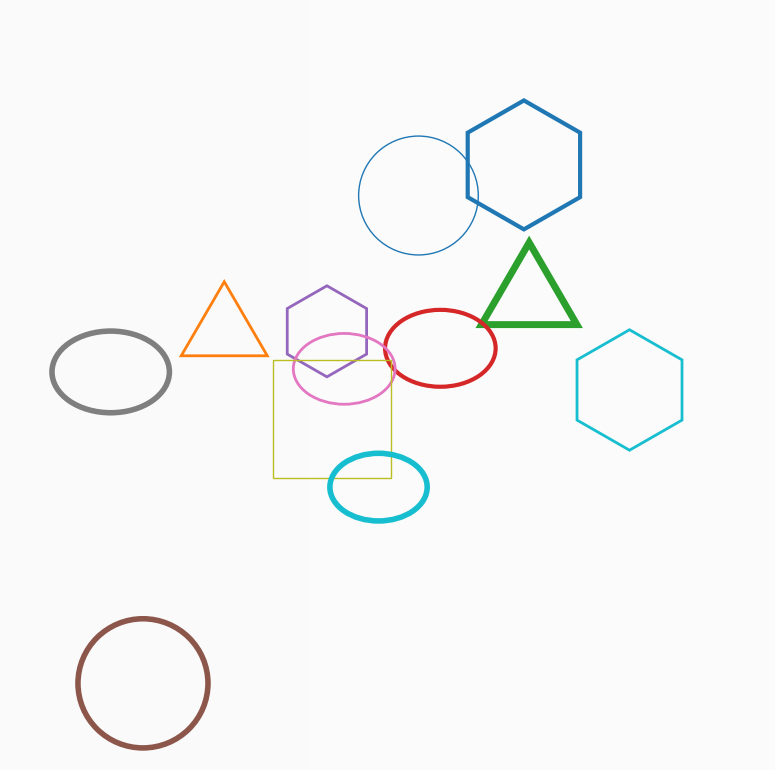[{"shape": "hexagon", "thickness": 1.5, "radius": 0.42, "center": [0.676, 0.786]}, {"shape": "circle", "thickness": 0.5, "radius": 0.39, "center": [0.54, 0.746]}, {"shape": "triangle", "thickness": 1, "radius": 0.32, "center": [0.289, 0.57]}, {"shape": "triangle", "thickness": 2.5, "radius": 0.36, "center": [0.683, 0.614]}, {"shape": "oval", "thickness": 1.5, "radius": 0.36, "center": [0.568, 0.548]}, {"shape": "hexagon", "thickness": 1, "radius": 0.3, "center": [0.422, 0.57]}, {"shape": "circle", "thickness": 2, "radius": 0.42, "center": [0.184, 0.113]}, {"shape": "oval", "thickness": 1, "radius": 0.33, "center": [0.444, 0.521]}, {"shape": "oval", "thickness": 2, "radius": 0.38, "center": [0.143, 0.517]}, {"shape": "square", "thickness": 0.5, "radius": 0.38, "center": [0.429, 0.456]}, {"shape": "oval", "thickness": 2, "radius": 0.31, "center": [0.488, 0.367]}, {"shape": "hexagon", "thickness": 1, "radius": 0.39, "center": [0.812, 0.494]}]